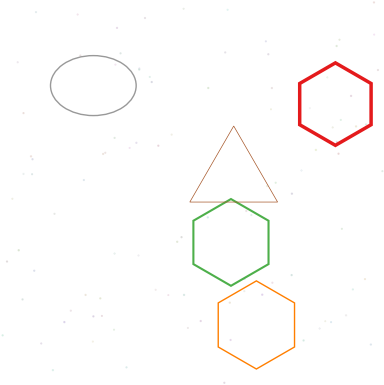[{"shape": "hexagon", "thickness": 2.5, "radius": 0.54, "center": [0.871, 0.73]}, {"shape": "hexagon", "thickness": 1.5, "radius": 0.56, "center": [0.6, 0.37]}, {"shape": "hexagon", "thickness": 1, "radius": 0.57, "center": [0.666, 0.156]}, {"shape": "triangle", "thickness": 0.5, "radius": 0.66, "center": [0.607, 0.541]}, {"shape": "oval", "thickness": 1, "radius": 0.56, "center": [0.242, 0.778]}]